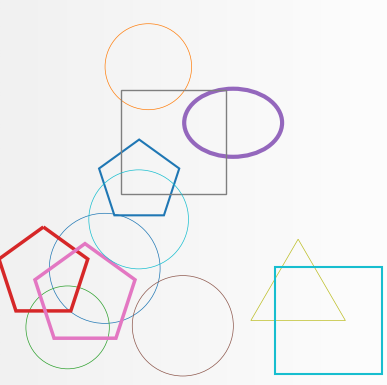[{"shape": "pentagon", "thickness": 1.5, "radius": 0.54, "center": [0.359, 0.529]}, {"shape": "circle", "thickness": 0.5, "radius": 0.71, "center": [0.27, 0.303]}, {"shape": "circle", "thickness": 0.5, "radius": 0.56, "center": [0.383, 0.827]}, {"shape": "circle", "thickness": 0.5, "radius": 0.54, "center": [0.174, 0.15]}, {"shape": "pentagon", "thickness": 2.5, "radius": 0.6, "center": [0.112, 0.29]}, {"shape": "oval", "thickness": 3, "radius": 0.63, "center": [0.602, 0.681]}, {"shape": "circle", "thickness": 0.5, "radius": 0.65, "center": [0.472, 0.154]}, {"shape": "pentagon", "thickness": 2.5, "radius": 0.68, "center": [0.219, 0.231]}, {"shape": "square", "thickness": 1, "radius": 0.67, "center": [0.448, 0.631]}, {"shape": "triangle", "thickness": 0.5, "radius": 0.7, "center": [0.769, 0.238]}, {"shape": "square", "thickness": 1.5, "radius": 0.69, "center": [0.848, 0.167]}, {"shape": "circle", "thickness": 0.5, "radius": 0.64, "center": [0.358, 0.43]}]